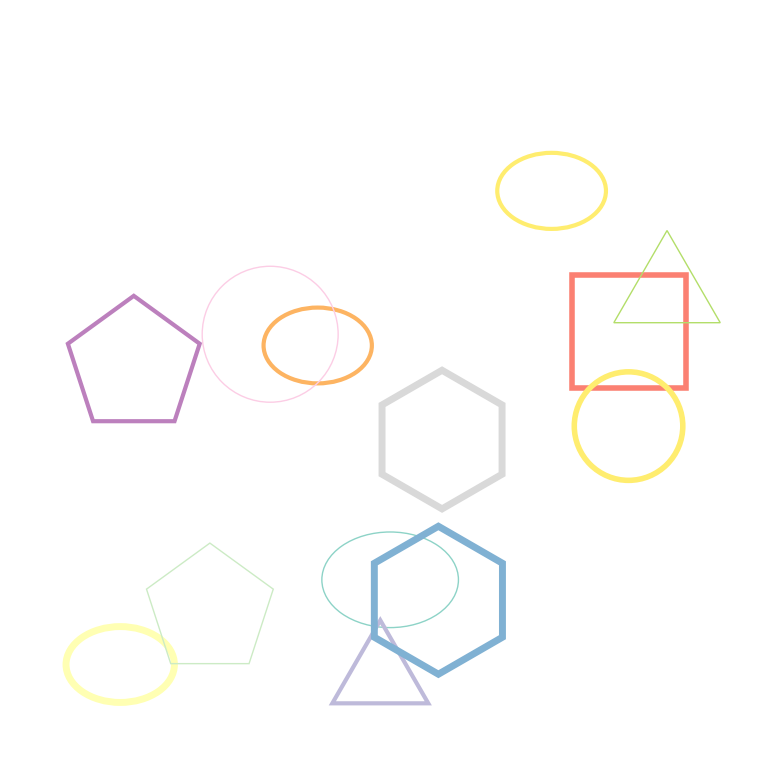[{"shape": "oval", "thickness": 0.5, "radius": 0.44, "center": [0.507, 0.247]}, {"shape": "oval", "thickness": 2.5, "radius": 0.35, "center": [0.156, 0.137]}, {"shape": "triangle", "thickness": 1.5, "radius": 0.36, "center": [0.494, 0.123]}, {"shape": "square", "thickness": 2, "radius": 0.37, "center": [0.817, 0.57]}, {"shape": "hexagon", "thickness": 2.5, "radius": 0.48, "center": [0.569, 0.22]}, {"shape": "oval", "thickness": 1.5, "radius": 0.35, "center": [0.413, 0.551]}, {"shape": "triangle", "thickness": 0.5, "radius": 0.4, "center": [0.866, 0.621]}, {"shape": "circle", "thickness": 0.5, "radius": 0.44, "center": [0.351, 0.566]}, {"shape": "hexagon", "thickness": 2.5, "radius": 0.45, "center": [0.574, 0.429]}, {"shape": "pentagon", "thickness": 1.5, "radius": 0.45, "center": [0.174, 0.526]}, {"shape": "pentagon", "thickness": 0.5, "radius": 0.43, "center": [0.273, 0.208]}, {"shape": "circle", "thickness": 2, "radius": 0.35, "center": [0.816, 0.447]}, {"shape": "oval", "thickness": 1.5, "radius": 0.35, "center": [0.716, 0.752]}]